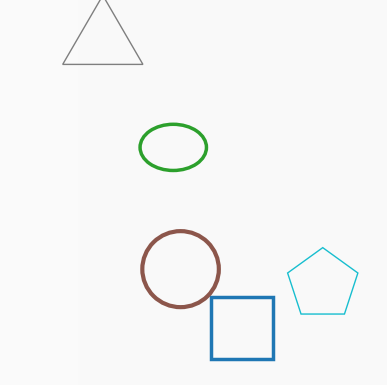[{"shape": "square", "thickness": 2.5, "radius": 0.4, "center": [0.624, 0.148]}, {"shape": "oval", "thickness": 2.5, "radius": 0.43, "center": [0.447, 0.617]}, {"shape": "circle", "thickness": 3, "radius": 0.49, "center": [0.466, 0.301]}, {"shape": "triangle", "thickness": 1, "radius": 0.6, "center": [0.265, 0.892]}, {"shape": "pentagon", "thickness": 1, "radius": 0.48, "center": [0.833, 0.261]}]